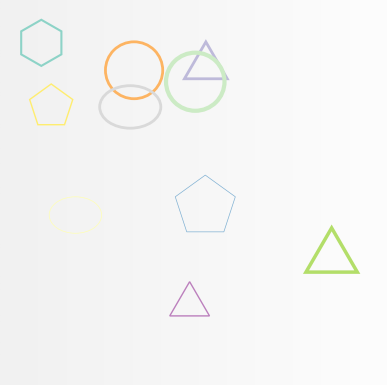[{"shape": "hexagon", "thickness": 1.5, "radius": 0.3, "center": [0.107, 0.889]}, {"shape": "oval", "thickness": 0.5, "radius": 0.34, "center": [0.195, 0.441]}, {"shape": "triangle", "thickness": 2, "radius": 0.32, "center": [0.531, 0.827]}, {"shape": "pentagon", "thickness": 0.5, "radius": 0.41, "center": [0.53, 0.464]}, {"shape": "circle", "thickness": 2, "radius": 0.37, "center": [0.346, 0.817]}, {"shape": "triangle", "thickness": 2.5, "radius": 0.38, "center": [0.856, 0.331]}, {"shape": "oval", "thickness": 2, "radius": 0.39, "center": [0.336, 0.722]}, {"shape": "triangle", "thickness": 1, "radius": 0.3, "center": [0.489, 0.209]}, {"shape": "circle", "thickness": 3, "radius": 0.38, "center": [0.504, 0.788]}, {"shape": "pentagon", "thickness": 1, "radius": 0.29, "center": [0.132, 0.723]}]